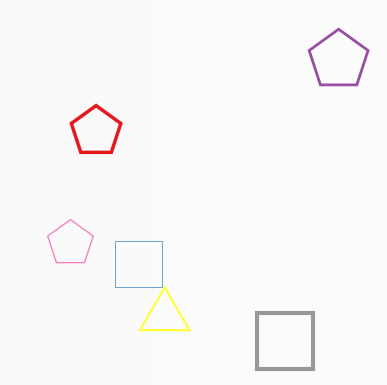[{"shape": "pentagon", "thickness": 2.5, "radius": 0.34, "center": [0.248, 0.659]}, {"shape": "square", "thickness": 0.5, "radius": 0.3, "center": [0.358, 0.314]}, {"shape": "pentagon", "thickness": 2, "radius": 0.4, "center": [0.874, 0.844]}, {"shape": "triangle", "thickness": 1.5, "radius": 0.37, "center": [0.425, 0.179]}, {"shape": "pentagon", "thickness": 1, "radius": 0.31, "center": [0.182, 0.368]}, {"shape": "square", "thickness": 3, "radius": 0.36, "center": [0.735, 0.113]}]